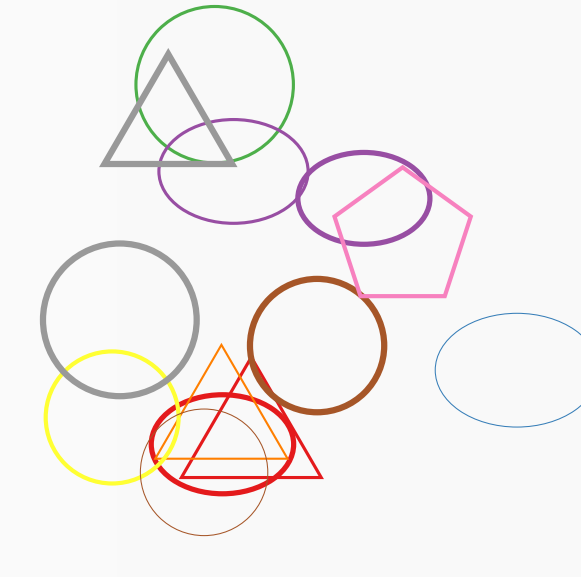[{"shape": "oval", "thickness": 2.5, "radius": 0.61, "center": [0.383, 0.23]}, {"shape": "triangle", "thickness": 1.5, "radius": 0.69, "center": [0.432, 0.242]}, {"shape": "oval", "thickness": 0.5, "radius": 0.7, "center": [0.889, 0.358]}, {"shape": "circle", "thickness": 1.5, "radius": 0.68, "center": [0.369, 0.852]}, {"shape": "oval", "thickness": 2.5, "radius": 0.57, "center": [0.626, 0.656]}, {"shape": "oval", "thickness": 1.5, "radius": 0.64, "center": [0.402, 0.702]}, {"shape": "triangle", "thickness": 1, "radius": 0.66, "center": [0.381, 0.271]}, {"shape": "circle", "thickness": 2, "radius": 0.57, "center": [0.193, 0.276]}, {"shape": "circle", "thickness": 0.5, "radius": 0.55, "center": [0.351, 0.181]}, {"shape": "circle", "thickness": 3, "radius": 0.58, "center": [0.546, 0.401]}, {"shape": "pentagon", "thickness": 2, "radius": 0.62, "center": [0.693, 0.586]}, {"shape": "circle", "thickness": 3, "radius": 0.66, "center": [0.206, 0.445]}, {"shape": "triangle", "thickness": 3, "radius": 0.63, "center": [0.29, 0.779]}]